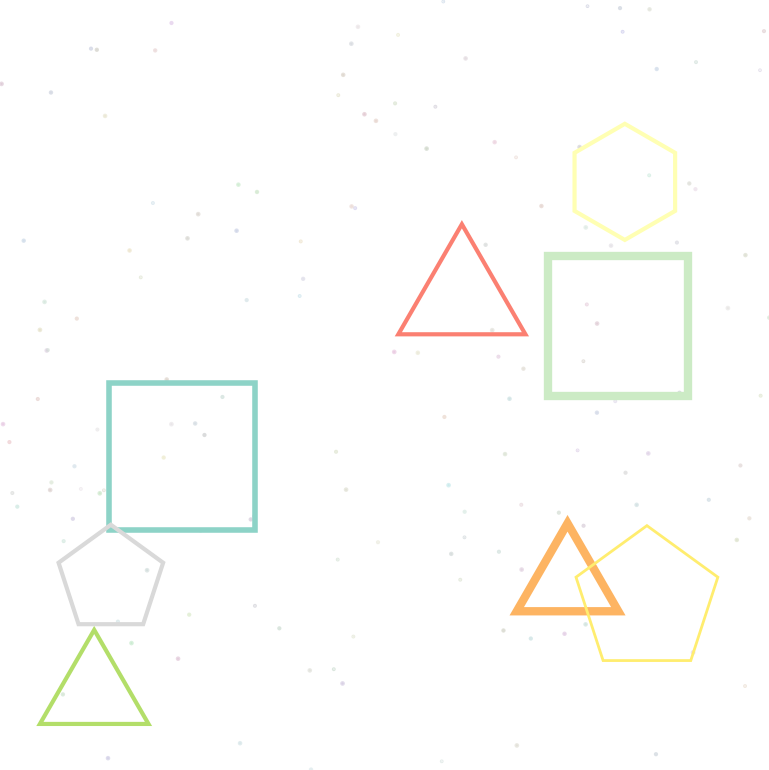[{"shape": "square", "thickness": 2, "radius": 0.48, "center": [0.236, 0.407]}, {"shape": "hexagon", "thickness": 1.5, "radius": 0.38, "center": [0.811, 0.764]}, {"shape": "triangle", "thickness": 1.5, "radius": 0.48, "center": [0.6, 0.613]}, {"shape": "triangle", "thickness": 3, "radius": 0.38, "center": [0.737, 0.244]}, {"shape": "triangle", "thickness": 1.5, "radius": 0.41, "center": [0.122, 0.101]}, {"shape": "pentagon", "thickness": 1.5, "radius": 0.36, "center": [0.144, 0.247]}, {"shape": "square", "thickness": 3, "radius": 0.45, "center": [0.803, 0.576]}, {"shape": "pentagon", "thickness": 1, "radius": 0.48, "center": [0.84, 0.22]}]